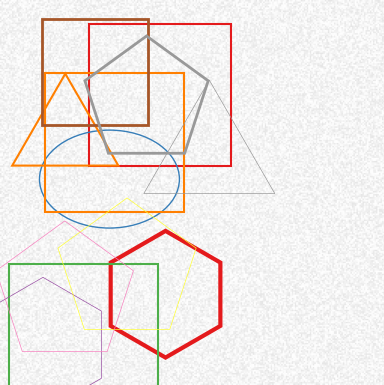[{"shape": "square", "thickness": 1.5, "radius": 0.93, "center": [0.416, 0.753]}, {"shape": "hexagon", "thickness": 3, "radius": 0.82, "center": [0.43, 0.236]}, {"shape": "oval", "thickness": 1, "radius": 0.91, "center": [0.284, 0.535]}, {"shape": "square", "thickness": 1.5, "radius": 0.97, "center": [0.218, 0.12]}, {"shape": "hexagon", "thickness": 0.5, "radius": 0.87, "center": [0.112, 0.105]}, {"shape": "triangle", "thickness": 1.5, "radius": 0.8, "center": [0.17, 0.649]}, {"shape": "square", "thickness": 1.5, "radius": 0.9, "center": [0.298, 0.631]}, {"shape": "pentagon", "thickness": 0.5, "radius": 0.94, "center": [0.33, 0.297]}, {"shape": "square", "thickness": 2, "radius": 0.69, "center": [0.248, 0.812]}, {"shape": "pentagon", "thickness": 0.5, "radius": 0.94, "center": [0.168, 0.239]}, {"shape": "triangle", "thickness": 0.5, "radius": 0.98, "center": [0.544, 0.595]}, {"shape": "pentagon", "thickness": 2, "radius": 0.84, "center": [0.381, 0.738]}]